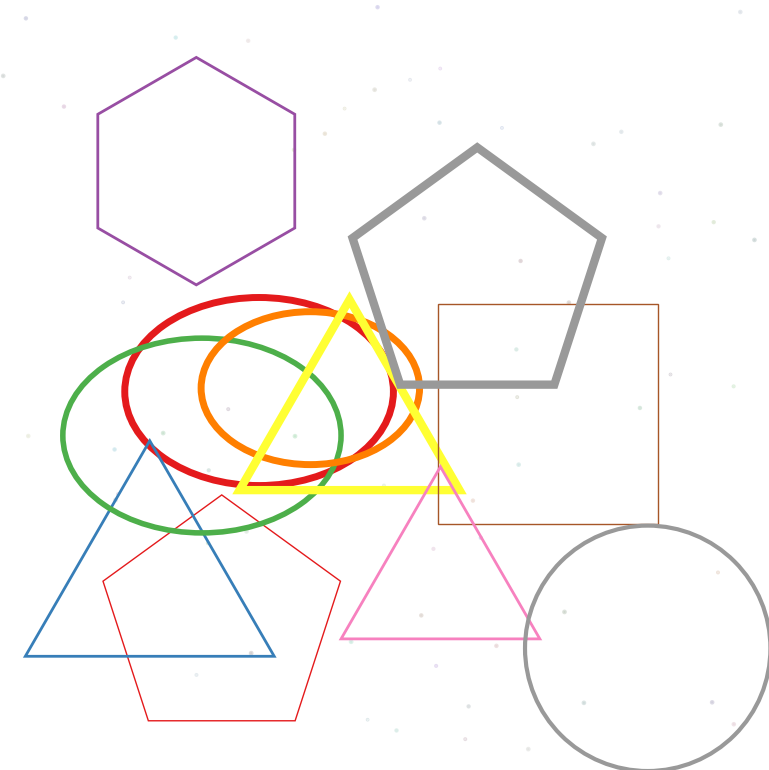[{"shape": "oval", "thickness": 2.5, "radius": 0.87, "center": [0.336, 0.492]}, {"shape": "pentagon", "thickness": 0.5, "radius": 0.81, "center": [0.288, 0.195]}, {"shape": "triangle", "thickness": 1, "radius": 0.93, "center": [0.195, 0.241]}, {"shape": "oval", "thickness": 2, "radius": 0.9, "center": [0.262, 0.434]}, {"shape": "hexagon", "thickness": 1, "radius": 0.74, "center": [0.255, 0.778]}, {"shape": "oval", "thickness": 2.5, "radius": 0.71, "center": [0.403, 0.496]}, {"shape": "triangle", "thickness": 3, "radius": 0.82, "center": [0.454, 0.446]}, {"shape": "square", "thickness": 0.5, "radius": 0.71, "center": [0.711, 0.462]}, {"shape": "triangle", "thickness": 1, "radius": 0.75, "center": [0.572, 0.245]}, {"shape": "circle", "thickness": 1.5, "radius": 0.8, "center": [0.841, 0.158]}, {"shape": "pentagon", "thickness": 3, "radius": 0.85, "center": [0.62, 0.638]}]